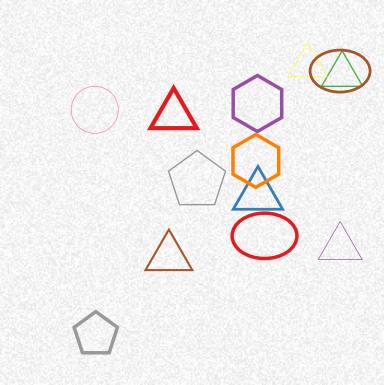[{"shape": "triangle", "thickness": 3, "radius": 0.35, "center": [0.451, 0.702]}, {"shape": "oval", "thickness": 2.5, "radius": 0.42, "center": [0.687, 0.387]}, {"shape": "triangle", "thickness": 2, "radius": 0.37, "center": [0.67, 0.494]}, {"shape": "triangle", "thickness": 1, "radius": 0.31, "center": [0.889, 0.807]}, {"shape": "hexagon", "thickness": 2.5, "radius": 0.36, "center": [0.669, 0.731]}, {"shape": "triangle", "thickness": 0.5, "radius": 0.33, "center": [0.884, 0.359]}, {"shape": "hexagon", "thickness": 2.5, "radius": 0.34, "center": [0.665, 0.582]}, {"shape": "triangle", "thickness": 0.5, "radius": 0.3, "center": [0.799, 0.83]}, {"shape": "oval", "thickness": 2, "radius": 0.39, "center": [0.883, 0.815]}, {"shape": "triangle", "thickness": 1.5, "radius": 0.35, "center": [0.439, 0.334]}, {"shape": "circle", "thickness": 0.5, "radius": 0.31, "center": [0.246, 0.715]}, {"shape": "pentagon", "thickness": 1, "radius": 0.39, "center": [0.512, 0.531]}, {"shape": "pentagon", "thickness": 2.5, "radius": 0.3, "center": [0.249, 0.132]}]